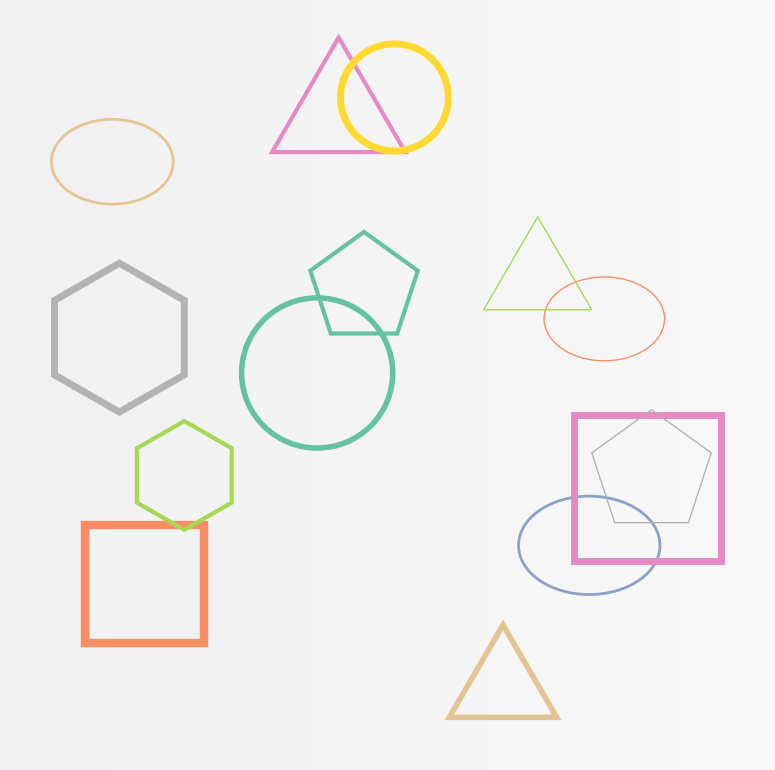[{"shape": "pentagon", "thickness": 1.5, "radius": 0.36, "center": [0.47, 0.626]}, {"shape": "circle", "thickness": 2, "radius": 0.49, "center": [0.409, 0.516]}, {"shape": "oval", "thickness": 0.5, "radius": 0.39, "center": [0.78, 0.586]}, {"shape": "square", "thickness": 3, "radius": 0.38, "center": [0.187, 0.242]}, {"shape": "oval", "thickness": 1, "radius": 0.46, "center": [0.76, 0.292]}, {"shape": "square", "thickness": 2.5, "radius": 0.47, "center": [0.836, 0.366]}, {"shape": "triangle", "thickness": 1.5, "radius": 0.5, "center": [0.437, 0.852]}, {"shape": "triangle", "thickness": 0.5, "radius": 0.4, "center": [0.694, 0.638]}, {"shape": "hexagon", "thickness": 1.5, "radius": 0.35, "center": [0.238, 0.383]}, {"shape": "circle", "thickness": 2.5, "radius": 0.35, "center": [0.509, 0.873]}, {"shape": "oval", "thickness": 1, "radius": 0.39, "center": [0.145, 0.79]}, {"shape": "triangle", "thickness": 2, "radius": 0.4, "center": [0.649, 0.108]}, {"shape": "hexagon", "thickness": 2.5, "radius": 0.48, "center": [0.154, 0.562]}, {"shape": "pentagon", "thickness": 0.5, "radius": 0.41, "center": [0.841, 0.387]}]